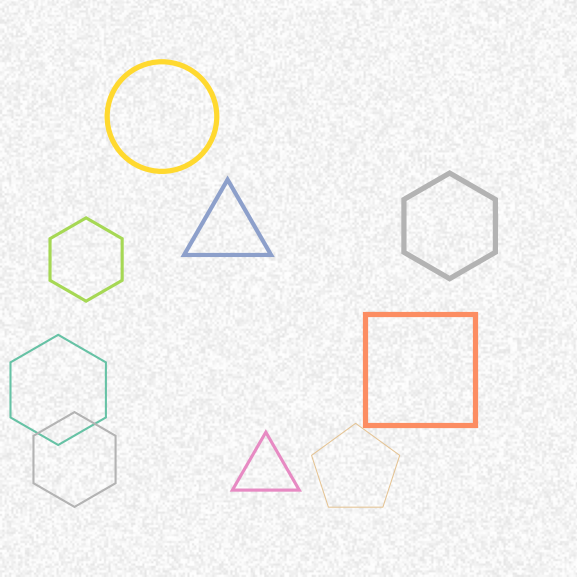[{"shape": "hexagon", "thickness": 1, "radius": 0.48, "center": [0.101, 0.324]}, {"shape": "square", "thickness": 2.5, "radius": 0.48, "center": [0.727, 0.359]}, {"shape": "triangle", "thickness": 2, "radius": 0.43, "center": [0.394, 0.601]}, {"shape": "triangle", "thickness": 1.5, "radius": 0.33, "center": [0.46, 0.184]}, {"shape": "hexagon", "thickness": 1.5, "radius": 0.36, "center": [0.149, 0.55]}, {"shape": "circle", "thickness": 2.5, "radius": 0.47, "center": [0.28, 0.797]}, {"shape": "pentagon", "thickness": 0.5, "radius": 0.4, "center": [0.616, 0.186]}, {"shape": "hexagon", "thickness": 2.5, "radius": 0.46, "center": [0.779, 0.608]}, {"shape": "hexagon", "thickness": 1, "radius": 0.41, "center": [0.129, 0.203]}]